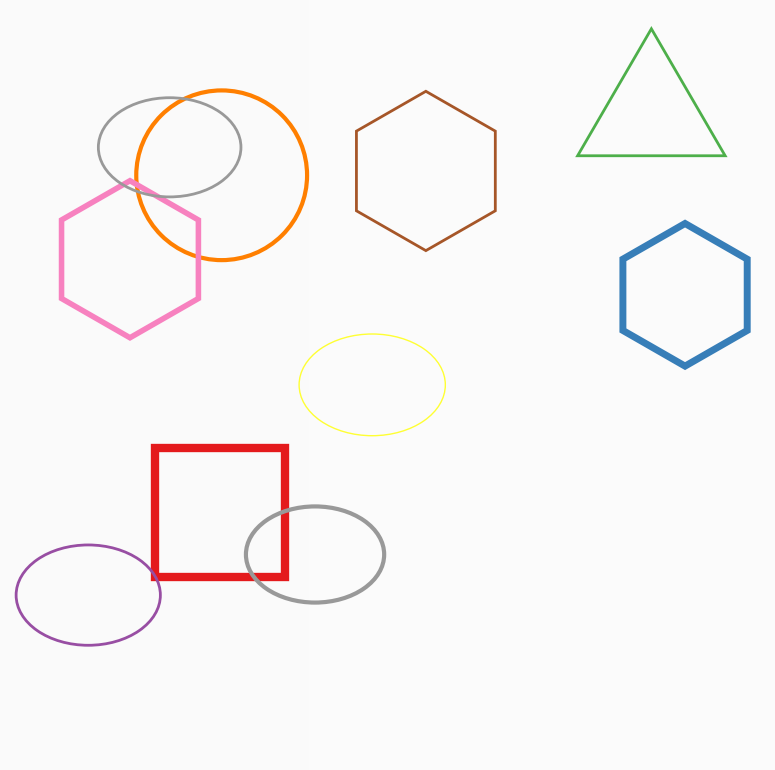[{"shape": "square", "thickness": 3, "radius": 0.42, "center": [0.284, 0.335]}, {"shape": "hexagon", "thickness": 2.5, "radius": 0.46, "center": [0.884, 0.617]}, {"shape": "triangle", "thickness": 1, "radius": 0.55, "center": [0.84, 0.853]}, {"shape": "oval", "thickness": 1, "radius": 0.47, "center": [0.114, 0.227]}, {"shape": "circle", "thickness": 1.5, "radius": 0.55, "center": [0.286, 0.772]}, {"shape": "oval", "thickness": 0.5, "radius": 0.47, "center": [0.48, 0.5]}, {"shape": "hexagon", "thickness": 1, "radius": 0.52, "center": [0.55, 0.778]}, {"shape": "hexagon", "thickness": 2, "radius": 0.51, "center": [0.168, 0.663]}, {"shape": "oval", "thickness": 1, "radius": 0.46, "center": [0.219, 0.809]}, {"shape": "oval", "thickness": 1.5, "radius": 0.45, "center": [0.407, 0.28]}]